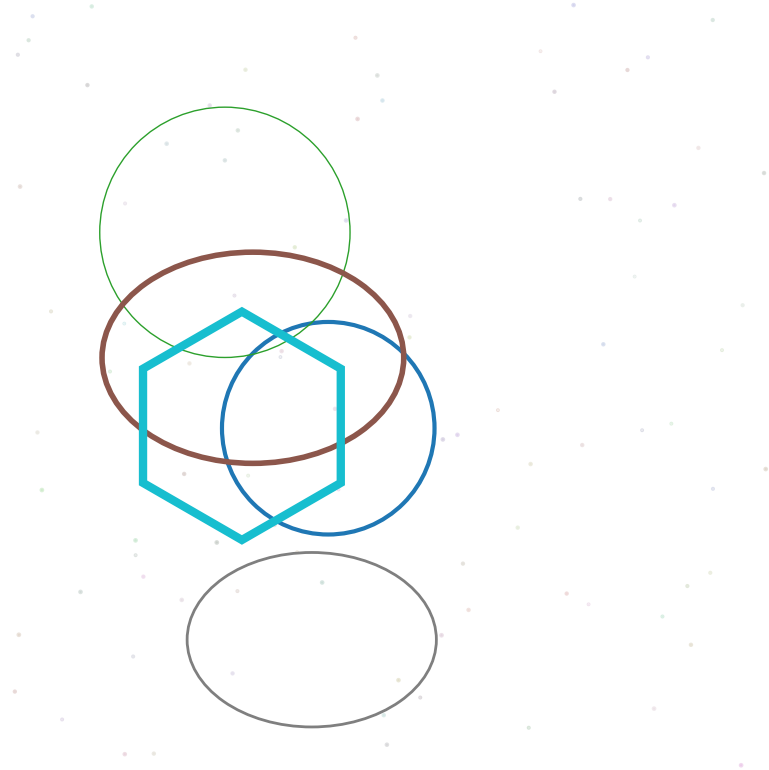[{"shape": "circle", "thickness": 1.5, "radius": 0.69, "center": [0.426, 0.444]}, {"shape": "circle", "thickness": 0.5, "radius": 0.81, "center": [0.292, 0.698]}, {"shape": "oval", "thickness": 2, "radius": 0.98, "center": [0.328, 0.535]}, {"shape": "oval", "thickness": 1, "radius": 0.81, "center": [0.405, 0.169]}, {"shape": "hexagon", "thickness": 3, "radius": 0.74, "center": [0.314, 0.447]}]